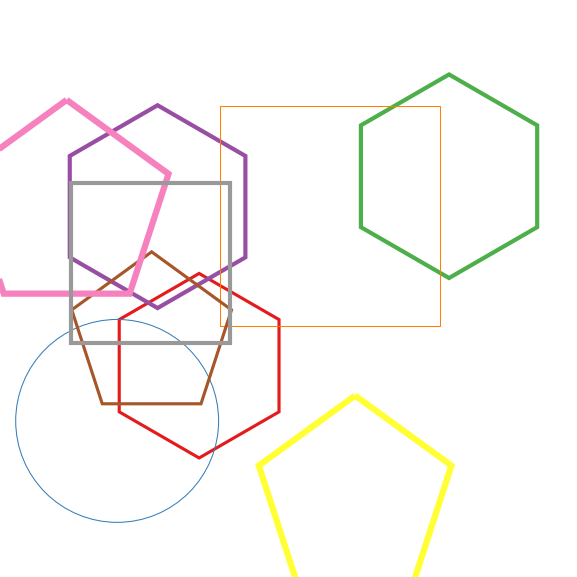[{"shape": "hexagon", "thickness": 1.5, "radius": 0.8, "center": [0.345, 0.366]}, {"shape": "circle", "thickness": 0.5, "radius": 0.88, "center": [0.203, 0.27]}, {"shape": "hexagon", "thickness": 2, "radius": 0.88, "center": [0.778, 0.694]}, {"shape": "hexagon", "thickness": 2, "radius": 0.88, "center": [0.273, 0.641]}, {"shape": "square", "thickness": 0.5, "radius": 0.95, "center": [0.572, 0.625]}, {"shape": "pentagon", "thickness": 3, "radius": 0.88, "center": [0.615, 0.139]}, {"shape": "pentagon", "thickness": 1.5, "radius": 0.73, "center": [0.263, 0.418]}, {"shape": "pentagon", "thickness": 3, "radius": 0.93, "center": [0.115, 0.641]}, {"shape": "square", "thickness": 2, "radius": 0.69, "center": [0.26, 0.544]}]